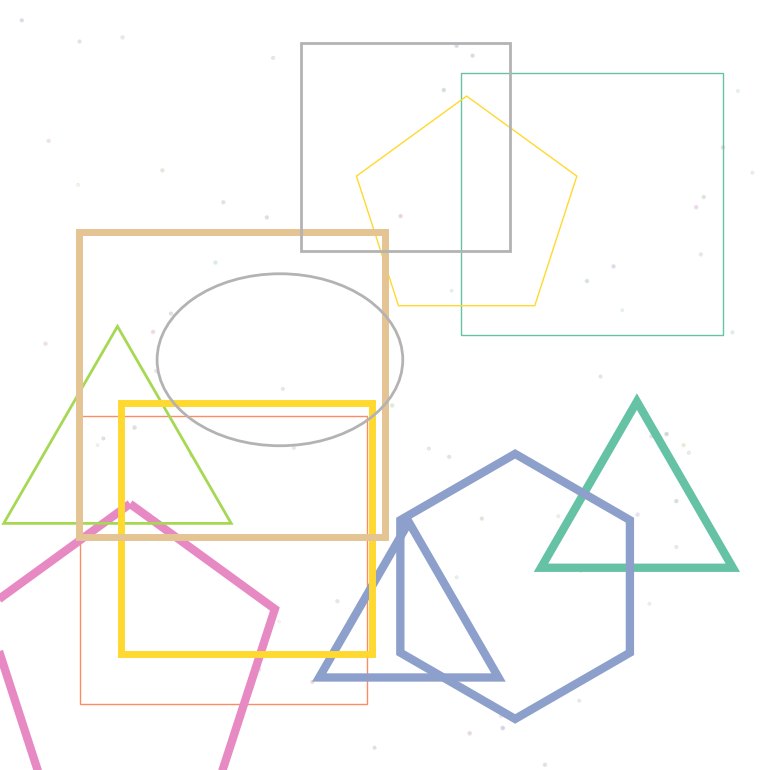[{"shape": "triangle", "thickness": 3, "radius": 0.72, "center": [0.827, 0.335]}, {"shape": "square", "thickness": 0.5, "radius": 0.85, "center": [0.769, 0.735]}, {"shape": "square", "thickness": 0.5, "radius": 0.93, "center": [0.29, 0.273]}, {"shape": "hexagon", "thickness": 3, "radius": 0.86, "center": [0.669, 0.238]}, {"shape": "triangle", "thickness": 3, "radius": 0.67, "center": [0.531, 0.187]}, {"shape": "pentagon", "thickness": 3, "radius": 0.99, "center": [0.169, 0.148]}, {"shape": "triangle", "thickness": 1, "radius": 0.85, "center": [0.153, 0.406]}, {"shape": "square", "thickness": 2.5, "radius": 0.81, "center": [0.32, 0.314]}, {"shape": "pentagon", "thickness": 0.5, "radius": 0.75, "center": [0.606, 0.725]}, {"shape": "square", "thickness": 2.5, "radius": 0.99, "center": [0.301, 0.501]}, {"shape": "oval", "thickness": 1, "radius": 0.8, "center": [0.364, 0.533]}, {"shape": "square", "thickness": 1, "radius": 0.68, "center": [0.527, 0.809]}]